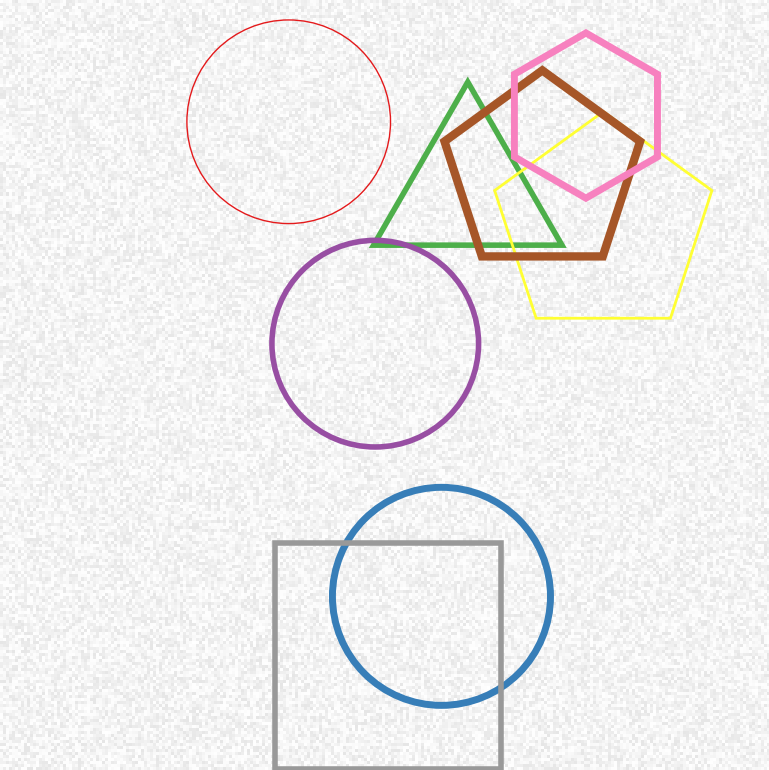[{"shape": "circle", "thickness": 0.5, "radius": 0.66, "center": [0.375, 0.842]}, {"shape": "circle", "thickness": 2.5, "radius": 0.71, "center": [0.573, 0.226]}, {"shape": "triangle", "thickness": 2, "radius": 0.71, "center": [0.607, 0.752]}, {"shape": "circle", "thickness": 2, "radius": 0.67, "center": [0.487, 0.554]}, {"shape": "pentagon", "thickness": 1, "radius": 0.74, "center": [0.783, 0.707]}, {"shape": "pentagon", "thickness": 3, "radius": 0.67, "center": [0.704, 0.775]}, {"shape": "hexagon", "thickness": 2.5, "radius": 0.54, "center": [0.761, 0.85]}, {"shape": "square", "thickness": 2, "radius": 0.73, "center": [0.504, 0.148]}]